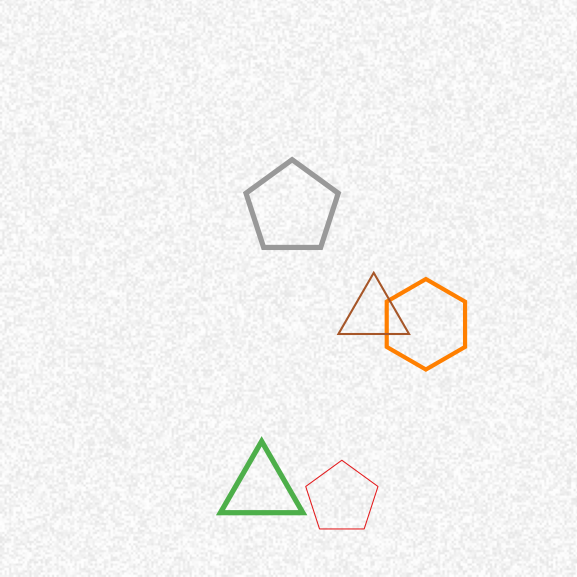[{"shape": "pentagon", "thickness": 0.5, "radius": 0.33, "center": [0.592, 0.136]}, {"shape": "triangle", "thickness": 2.5, "radius": 0.41, "center": [0.453, 0.153]}, {"shape": "hexagon", "thickness": 2, "radius": 0.39, "center": [0.737, 0.438]}, {"shape": "triangle", "thickness": 1, "radius": 0.35, "center": [0.647, 0.456]}, {"shape": "pentagon", "thickness": 2.5, "radius": 0.42, "center": [0.506, 0.639]}]